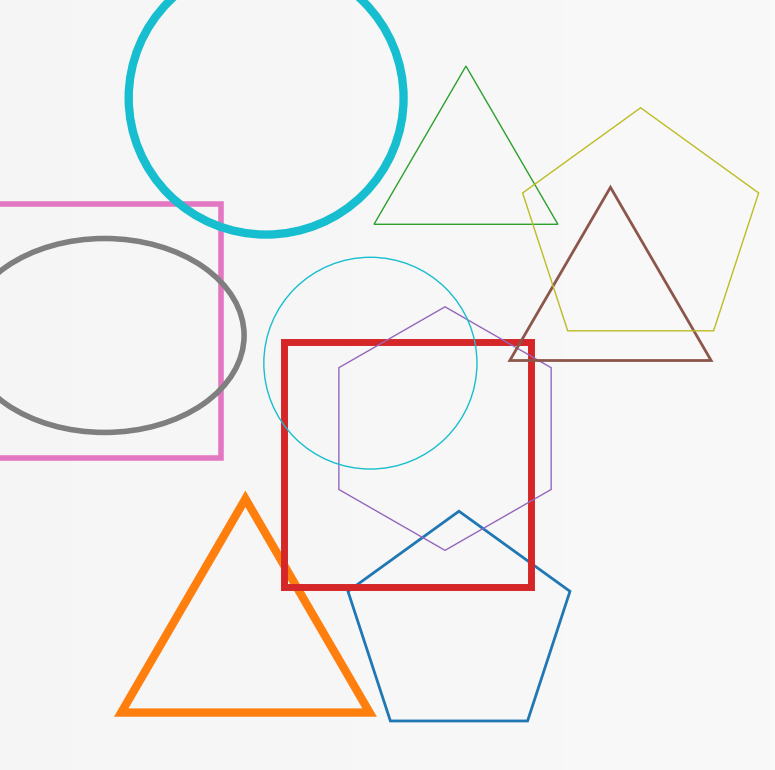[{"shape": "pentagon", "thickness": 1, "radius": 0.75, "center": [0.592, 0.186]}, {"shape": "triangle", "thickness": 3, "radius": 0.93, "center": [0.317, 0.167]}, {"shape": "triangle", "thickness": 0.5, "radius": 0.68, "center": [0.601, 0.777]}, {"shape": "square", "thickness": 2.5, "radius": 0.79, "center": [0.526, 0.396]}, {"shape": "hexagon", "thickness": 0.5, "radius": 0.79, "center": [0.574, 0.443]}, {"shape": "triangle", "thickness": 1, "radius": 0.75, "center": [0.788, 0.607]}, {"shape": "square", "thickness": 2, "radius": 0.82, "center": [0.12, 0.57]}, {"shape": "oval", "thickness": 2, "radius": 0.9, "center": [0.135, 0.564]}, {"shape": "pentagon", "thickness": 0.5, "radius": 0.8, "center": [0.827, 0.7]}, {"shape": "circle", "thickness": 3, "radius": 0.89, "center": [0.343, 0.873]}, {"shape": "circle", "thickness": 0.5, "radius": 0.69, "center": [0.478, 0.528]}]